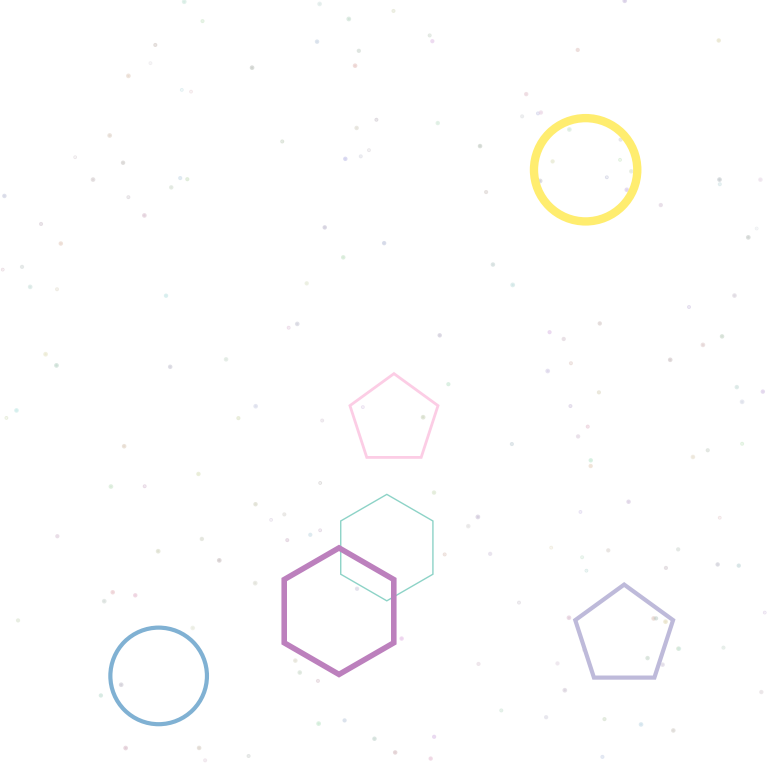[{"shape": "hexagon", "thickness": 0.5, "radius": 0.35, "center": [0.502, 0.289]}, {"shape": "pentagon", "thickness": 1.5, "radius": 0.33, "center": [0.811, 0.174]}, {"shape": "circle", "thickness": 1.5, "radius": 0.31, "center": [0.206, 0.122]}, {"shape": "pentagon", "thickness": 1, "radius": 0.3, "center": [0.512, 0.455]}, {"shape": "hexagon", "thickness": 2, "radius": 0.41, "center": [0.44, 0.206]}, {"shape": "circle", "thickness": 3, "radius": 0.34, "center": [0.761, 0.78]}]